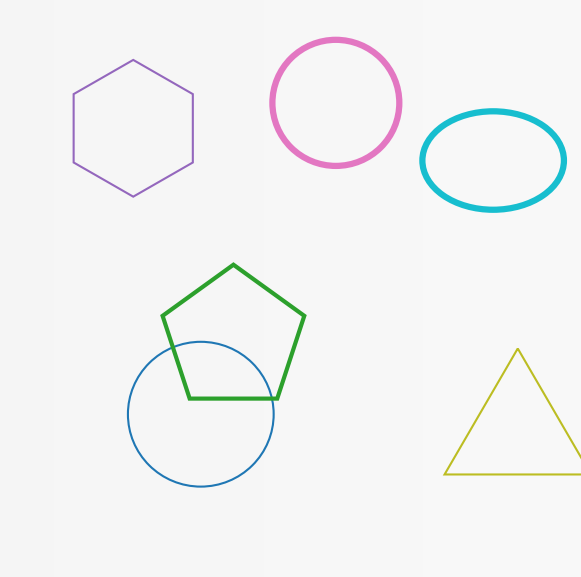[{"shape": "circle", "thickness": 1, "radius": 0.63, "center": [0.345, 0.282]}, {"shape": "pentagon", "thickness": 2, "radius": 0.64, "center": [0.402, 0.413]}, {"shape": "hexagon", "thickness": 1, "radius": 0.59, "center": [0.229, 0.777]}, {"shape": "circle", "thickness": 3, "radius": 0.55, "center": [0.578, 0.821]}, {"shape": "triangle", "thickness": 1, "radius": 0.73, "center": [0.891, 0.25]}, {"shape": "oval", "thickness": 3, "radius": 0.61, "center": [0.848, 0.721]}]